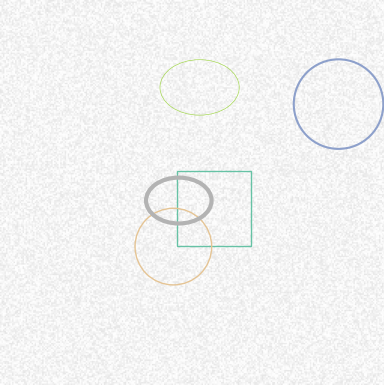[{"shape": "square", "thickness": 1, "radius": 0.48, "center": [0.556, 0.458]}, {"shape": "circle", "thickness": 1.5, "radius": 0.58, "center": [0.879, 0.73]}, {"shape": "oval", "thickness": 0.5, "radius": 0.51, "center": [0.518, 0.773]}, {"shape": "circle", "thickness": 1, "radius": 0.5, "center": [0.45, 0.36]}, {"shape": "oval", "thickness": 3, "radius": 0.43, "center": [0.464, 0.479]}]